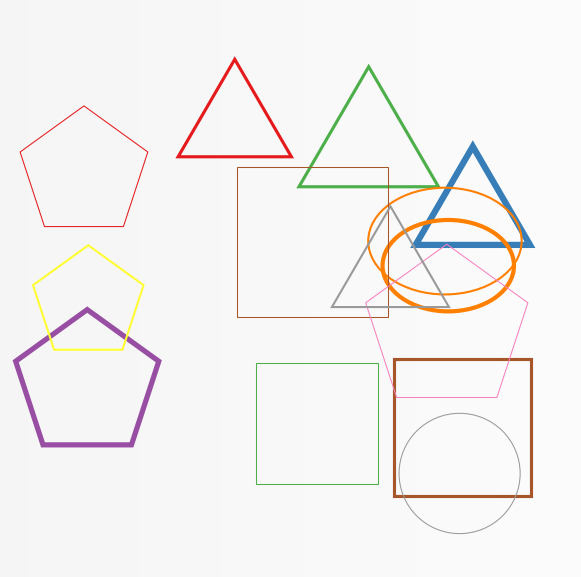[{"shape": "triangle", "thickness": 1.5, "radius": 0.56, "center": [0.404, 0.784]}, {"shape": "pentagon", "thickness": 0.5, "radius": 0.58, "center": [0.144, 0.7]}, {"shape": "triangle", "thickness": 3, "radius": 0.57, "center": [0.813, 0.632]}, {"shape": "square", "thickness": 0.5, "radius": 0.52, "center": [0.545, 0.265]}, {"shape": "triangle", "thickness": 1.5, "radius": 0.69, "center": [0.634, 0.745]}, {"shape": "pentagon", "thickness": 2.5, "radius": 0.65, "center": [0.15, 0.334]}, {"shape": "oval", "thickness": 2, "radius": 0.57, "center": [0.771, 0.539]}, {"shape": "oval", "thickness": 1, "radius": 0.66, "center": [0.765, 0.582]}, {"shape": "pentagon", "thickness": 1, "radius": 0.5, "center": [0.152, 0.474]}, {"shape": "square", "thickness": 0.5, "radius": 0.65, "center": [0.538, 0.579]}, {"shape": "square", "thickness": 1.5, "radius": 0.59, "center": [0.796, 0.259]}, {"shape": "pentagon", "thickness": 0.5, "radius": 0.73, "center": [0.769, 0.43]}, {"shape": "circle", "thickness": 0.5, "radius": 0.52, "center": [0.791, 0.179]}, {"shape": "triangle", "thickness": 1, "radius": 0.58, "center": [0.672, 0.526]}]